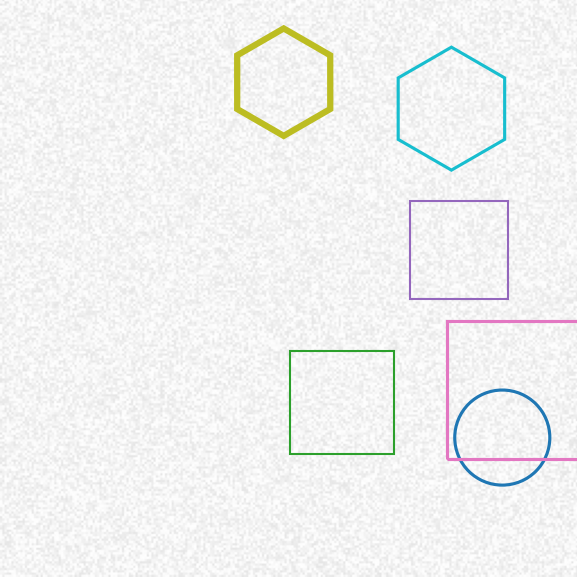[{"shape": "circle", "thickness": 1.5, "radius": 0.41, "center": [0.87, 0.241]}, {"shape": "square", "thickness": 1, "radius": 0.45, "center": [0.592, 0.302]}, {"shape": "square", "thickness": 1, "radius": 0.43, "center": [0.795, 0.566]}, {"shape": "square", "thickness": 1.5, "radius": 0.6, "center": [0.893, 0.323]}, {"shape": "hexagon", "thickness": 3, "radius": 0.47, "center": [0.491, 0.857]}, {"shape": "hexagon", "thickness": 1.5, "radius": 0.53, "center": [0.782, 0.811]}]